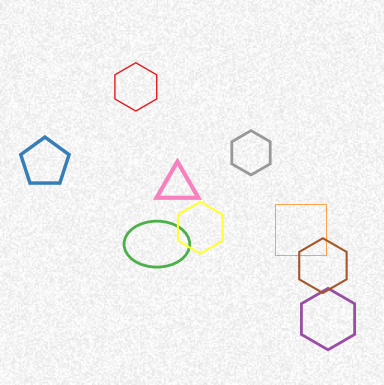[{"shape": "hexagon", "thickness": 1, "radius": 0.31, "center": [0.353, 0.774]}, {"shape": "pentagon", "thickness": 2.5, "radius": 0.33, "center": [0.117, 0.578]}, {"shape": "oval", "thickness": 2, "radius": 0.43, "center": [0.407, 0.366]}, {"shape": "hexagon", "thickness": 2, "radius": 0.4, "center": [0.852, 0.171]}, {"shape": "square", "thickness": 0.5, "radius": 0.33, "center": [0.78, 0.405]}, {"shape": "hexagon", "thickness": 1.5, "radius": 0.34, "center": [0.52, 0.408]}, {"shape": "hexagon", "thickness": 1.5, "radius": 0.36, "center": [0.839, 0.31]}, {"shape": "triangle", "thickness": 3, "radius": 0.31, "center": [0.461, 0.518]}, {"shape": "hexagon", "thickness": 2, "radius": 0.29, "center": [0.652, 0.603]}]